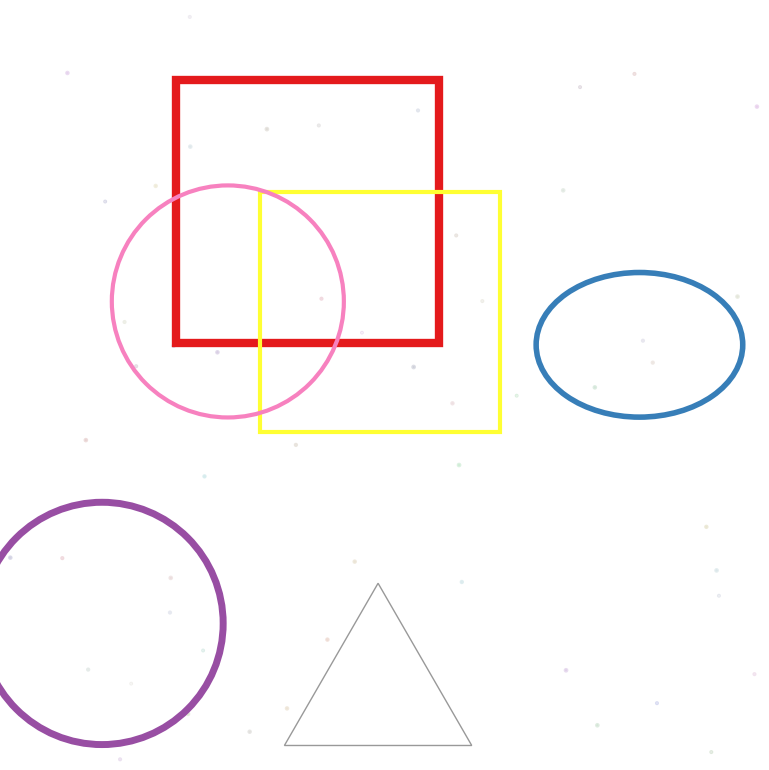[{"shape": "square", "thickness": 3, "radius": 0.85, "center": [0.399, 0.725]}, {"shape": "oval", "thickness": 2, "radius": 0.67, "center": [0.83, 0.552]}, {"shape": "circle", "thickness": 2.5, "radius": 0.79, "center": [0.132, 0.19]}, {"shape": "square", "thickness": 1.5, "radius": 0.78, "center": [0.494, 0.595]}, {"shape": "circle", "thickness": 1.5, "radius": 0.75, "center": [0.296, 0.609]}, {"shape": "triangle", "thickness": 0.5, "radius": 0.7, "center": [0.491, 0.102]}]